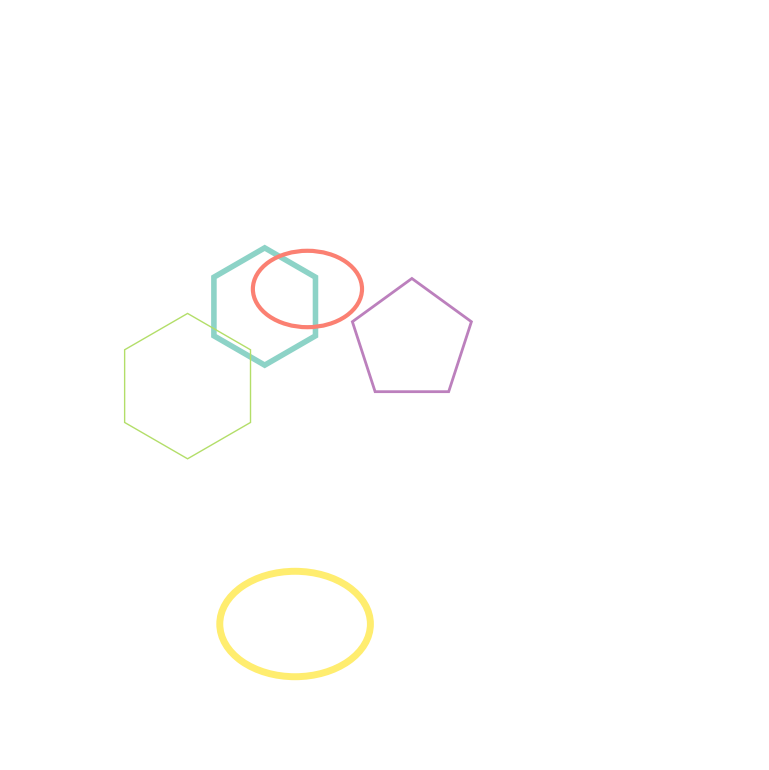[{"shape": "hexagon", "thickness": 2, "radius": 0.38, "center": [0.344, 0.602]}, {"shape": "oval", "thickness": 1.5, "radius": 0.35, "center": [0.399, 0.625]}, {"shape": "hexagon", "thickness": 0.5, "radius": 0.47, "center": [0.244, 0.499]}, {"shape": "pentagon", "thickness": 1, "radius": 0.41, "center": [0.535, 0.557]}, {"shape": "oval", "thickness": 2.5, "radius": 0.49, "center": [0.383, 0.19]}]